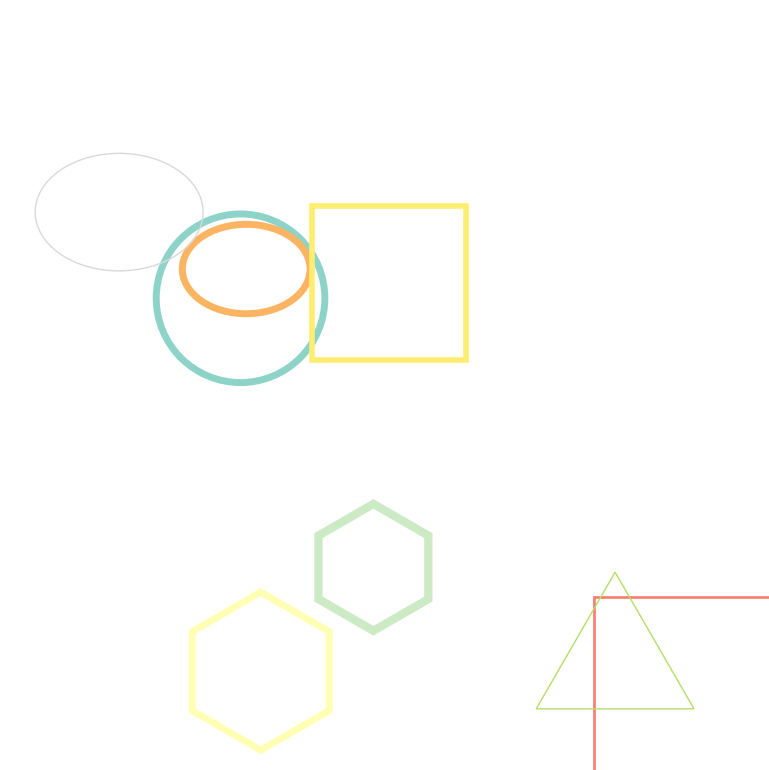[{"shape": "circle", "thickness": 2.5, "radius": 0.55, "center": [0.312, 0.613]}, {"shape": "hexagon", "thickness": 2.5, "radius": 0.51, "center": [0.339, 0.128]}, {"shape": "square", "thickness": 1, "radius": 0.6, "center": [0.891, 0.106]}, {"shape": "oval", "thickness": 2.5, "radius": 0.41, "center": [0.32, 0.651]}, {"shape": "triangle", "thickness": 0.5, "radius": 0.59, "center": [0.799, 0.139]}, {"shape": "oval", "thickness": 0.5, "radius": 0.55, "center": [0.155, 0.725]}, {"shape": "hexagon", "thickness": 3, "radius": 0.41, "center": [0.485, 0.263]}, {"shape": "square", "thickness": 2, "radius": 0.5, "center": [0.505, 0.632]}]